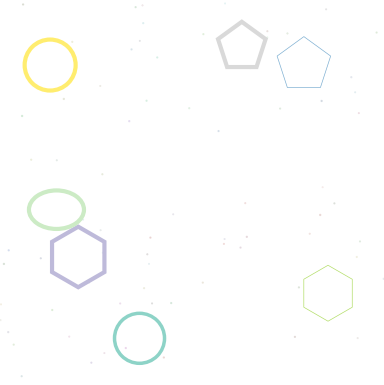[{"shape": "circle", "thickness": 2.5, "radius": 0.32, "center": [0.362, 0.121]}, {"shape": "hexagon", "thickness": 3, "radius": 0.39, "center": [0.203, 0.333]}, {"shape": "pentagon", "thickness": 0.5, "radius": 0.37, "center": [0.789, 0.832]}, {"shape": "hexagon", "thickness": 0.5, "radius": 0.36, "center": [0.852, 0.238]}, {"shape": "pentagon", "thickness": 3, "radius": 0.32, "center": [0.628, 0.878]}, {"shape": "oval", "thickness": 3, "radius": 0.36, "center": [0.147, 0.455]}, {"shape": "circle", "thickness": 3, "radius": 0.33, "center": [0.13, 0.831]}]